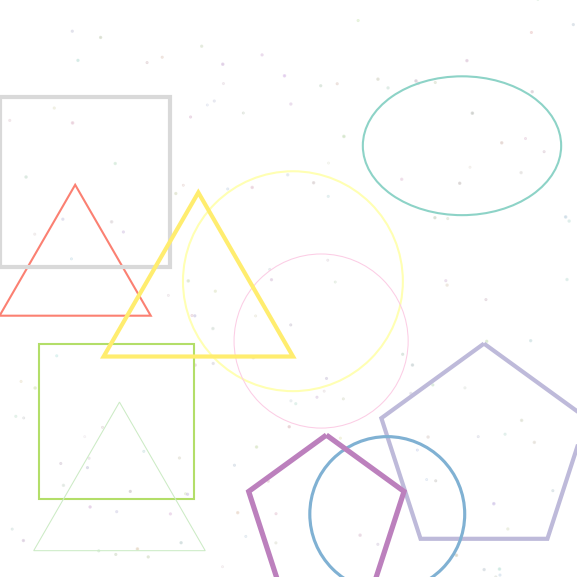[{"shape": "oval", "thickness": 1, "radius": 0.86, "center": [0.8, 0.747]}, {"shape": "circle", "thickness": 1, "radius": 0.95, "center": [0.507, 0.512]}, {"shape": "pentagon", "thickness": 2, "radius": 0.93, "center": [0.838, 0.217]}, {"shape": "triangle", "thickness": 1, "radius": 0.76, "center": [0.13, 0.528]}, {"shape": "circle", "thickness": 1.5, "radius": 0.67, "center": [0.671, 0.109]}, {"shape": "square", "thickness": 1, "radius": 0.67, "center": [0.202, 0.269]}, {"shape": "circle", "thickness": 0.5, "radius": 0.75, "center": [0.556, 0.409]}, {"shape": "square", "thickness": 2, "radius": 0.74, "center": [0.147, 0.684]}, {"shape": "pentagon", "thickness": 2.5, "radius": 0.71, "center": [0.565, 0.104]}, {"shape": "triangle", "thickness": 0.5, "radius": 0.86, "center": [0.207, 0.131]}, {"shape": "triangle", "thickness": 2, "radius": 0.95, "center": [0.343, 0.476]}]